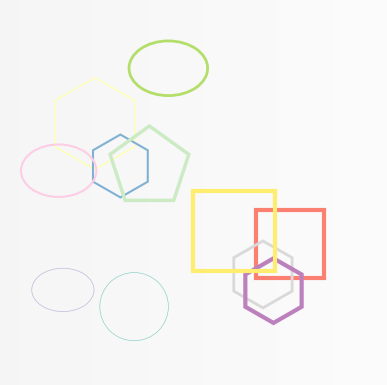[{"shape": "circle", "thickness": 0.5, "radius": 0.44, "center": [0.346, 0.203]}, {"shape": "hexagon", "thickness": 1, "radius": 0.6, "center": [0.245, 0.679]}, {"shape": "oval", "thickness": 0.5, "radius": 0.4, "center": [0.162, 0.247]}, {"shape": "square", "thickness": 3, "radius": 0.44, "center": [0.748, 0.365]}, {"shape": "hexagon", "thickness": 1.5, "radius": 0.41, "center": [0.311, 0.569]}, {"shape": "oval", "thickness": 2, "radius": 0.51, "center": [0.434, 0.823]}, {"shape": "oval", "thickness": 1.5, "radius": 0.49, "center": [0.151, 0.557]}, {"shape": "hexagon", "thickness": 2, "radius": 0.43, "center": [0.679, 0.287]}, {"shape": "hexagon", "thickness": 3, "radius": 0.42, "center": [0.706, 0.245]}, {"shape": "pentagon", "thickness": 2.5, "radius": 0.53, "center": [0.386, 0.566]}, {"shape": "square", "thickness": 3, "radius": 0.53, "center": [0.603, 0.4]}]